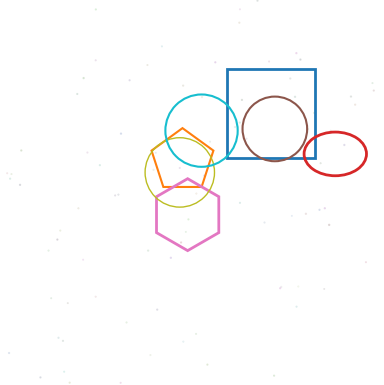[{"shape": "square", "thickness": 2, "radius": 0.58, "center": [0.704, 0.706]}, {"shape": "pentagon", "thickness": 1.5, "radius": 0.42, "center": [0.474, 0.583]}, {"shape": "oval", "thickness": 2, "radius": 0.41, "center": [0.871, 0.6]}, {"shape": "circle", "thickness": 1.5, "radius": 0.42, "center": [0.714, 0.665]}, {"shape": "hexagon", "thickness": 2, "radius": 0.47, "center": [0.487, 0.442]}, {"shape": "circle", "thickness": 1, "radius": 0.45, "center": [0.467, 0.552]}, {"shape": "circle", "thickness": 1.5, "radius": 0.47, "center": [0.523, 0.661]}]